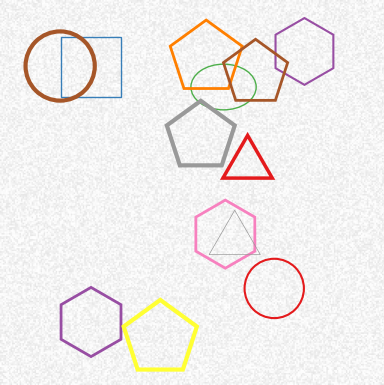[{"shape": "circle", "thickness": 1.5, "radius": 0.39, "center": [0.712, 0.251]}, {"shape": "triangle", "thickness": 2.5, "radius": 0.37, "center": [0.643, 0.574]}, {"shape": "square", "thickness": 1, "radius": 0.39, "center": [0.236, 0.826]}, {"shape": "oval", "thickness": 1, "radius": 0.42, "center": [0.581, 0.774]}, {"shape": "hexagon", "thickness": 1.5, "radius": 0.43, "center": [0.791, 0.866]}, {"shape": "hexagon", "thickness": 2, "radius": 0.45, "center": [0.236, 0.164]}, {"shape": "pentagon", "thickness": 2, "radius": 0.49, "center": [0.536, 0.85]}, {"shape": "pentagon", "thickness": 3, "radius": 0.5, "center": [0.416, 0.121]}, {"shape": "pentagon", "thickness": 2, "radius": 0.44, "center": [0.664, 0.81]}, {"shape": "circle", "thickness": 3, "radius": 0.45, "center": [0.156, 0.829]}, {"shape": "hexagon", "thickness": 2, "radius": 0.44, "center": [0.585, 0.392]}, {"shape": "pentagon", "thickness": 3, "radius": 0.46, "center": [0.522, 0.646]}, {"shape": "triangle", "thickness": 0.5, "radius": 0.38, "center": [0.61, 0.377]}]